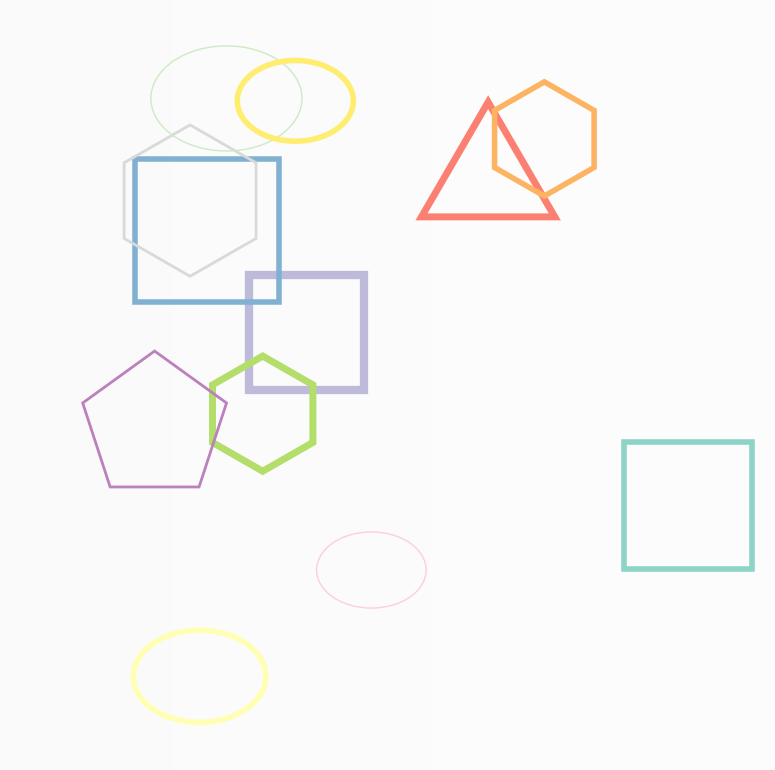[{"shape": "square", "thickness": 2, "radius": 0.41, "center": [0.887, 0.343]}, {"shape": "oval", "thickness": 2, "radius": 0.43, "center": [0.257, 0.122]}, {"shape": "square", "thickness": 3, "radius": 0.37, "center": [0.396, 0.568]}, {"shape": "triangle", "thickness": 2.5, "radius": 0.5, "center": [0.63, 0.768]}, {"shape": "square", "thickness": 2, "radius": 0.46, "center": [0.267, 0.701]}, {"shape": "hexagon", "thickness": 2, "radius": 0.37, "center": [0.702, 0.82]}, {"shape": "hexagon", "thickness": 2.5, "radius": 0.37, "center": [0.339, 0.463]}, {"shape": "oval", "thickness": 0.5, "radius": 0.35, "center": [0.479, 0.26]}, {"shape": "hexagon", "thickness": 1, "radius": 0.49, "center": [0.245, 0.739]}, {"shape": "pentagon", "thickness": 1, "radius": 0.49, "center": [0.199, 0.447]}, {"shape": "oval", "thickness": 0.5, "radius": 0.49, "center": [0.292, 0.872]}, {"shape": "oval", "thickness": 2, "radius": 0.37, "center": [0.381, 0.869]}]